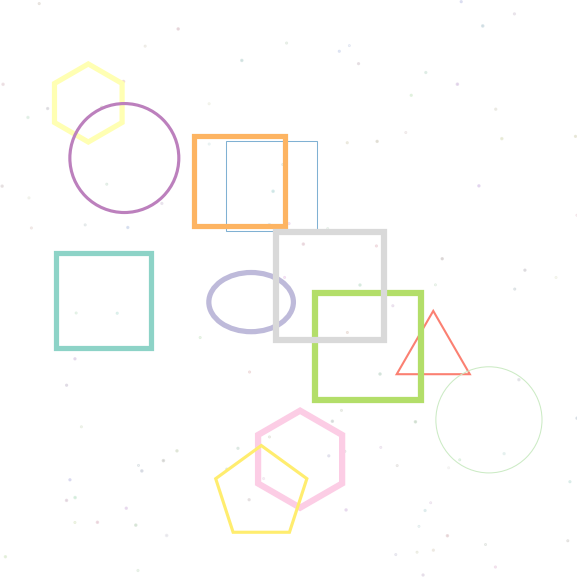[{"shape": "square", "thickness": 2.5, "radius": 0.41, "center": [0.178, 0.478]}, {"shape": "hexagon", "thickness": 2.5, "radius": 0.34, "center": [0.153, 0.821]}, {"shape": "oval", "thickness": 2.5, "radius": 0.37, "center": [0.435, 0.476]}, {"shape": "triangle", "thickness": 1, "radius": 0.37, "center": [0.75, 0.388]}, {"shape": "square", "thickness": 0.5, "radius": 0.39, "center": [0.47, 0.677]}, {"shape": "square", "thickness": 2.5, "radius": 0.39, "center": [0.415, 0.686]}, {"shape": "square", "thickness": 3, "radius": 0.46, "center": [0.637, 0.399]}, {"shape": "hexagon", "thickness": 3, "radius": 0.42, "center": [0.52, 0.204]}, {"shape": "square", "thickness": 3, "radius": 0.47, "center": [0.572, 0.504]}, {"shape": "circle", "thickness": 1.5, "radius": 0.47, "center": [0.215, 0.725]}, {"shape": "circle", "thickness": 0.5, "radius": 0.46, "center": [0.847, 0.272]}, {"shape": "pentagon", "thickness": 1.5, "radius": 0.42, "center": [0.452, 0.145]}]